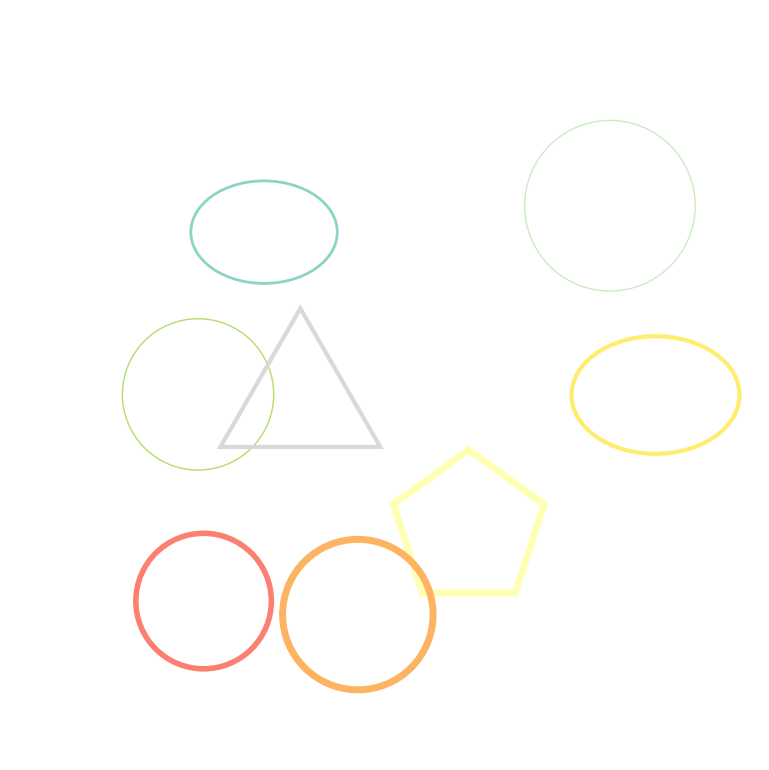[{"shape": "oval", "thickness": 1, "radius": 0.48, "center": [0.343, 0.699]}, {"shape": "pentagon", "thickness": 2.5, "radius": 0.51, "center": [0.609, 0.313]}, {"shape": "circle", "thickness": 2, "radius": 0.44, "center": [0.264, 0.219]}, {"shape": "circle", "thickness": 2.5, "radius": 0.49, "center": [0.465, 0.202]}, {"shape": "circle", "thickness": 0.5, "radius": 0.49, "center": [0.257, 0.488]}, {"shape": "triangle", "thickness": 1.5, "radius": 0.6, "center": [0.39, 0.48]}, {"shape": "circle", "thickness": 0.5, "radius": 0.55, "center": [0.792, 0.733]}, {"shape": "oval", "thickness": 1.5, "radius": 0.55, "center": [0.851, 0.487]}]